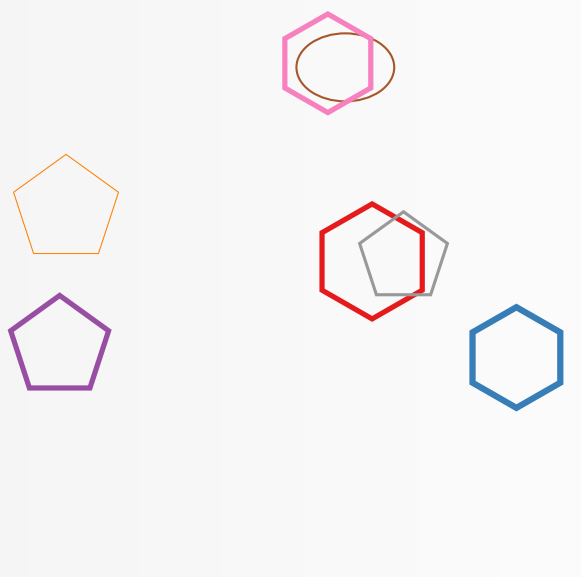[{"shape": "hexagon", "thickness": 2.5, "radius": 0.5, "center": [0.64, 0.546]}, {"shape": "hexagon", "thickness": 3, "radius": 0.44, "center": [0.888, 0.38]}, {"shape": "pentagon", "thickness": 2.5, "radius": 0.44, "center": [0.103, 0.399]}, {"shape": "pentagon", "thickness": 0.5, "radius": 0.47, "center": [0.114, 0.637]}, {"shape": "oval", "thickness": 1, "radius": 0.42, "center": [0.594, 0.883]}, {"shape": "hexagon", "thickness": 2.5, "radius": 0.43, "center": [0.564, 0.89]}, {"shape": "pentagon", "thickness": 1.5, "radius": 0.4, "center": [0.694, 0.553]}]